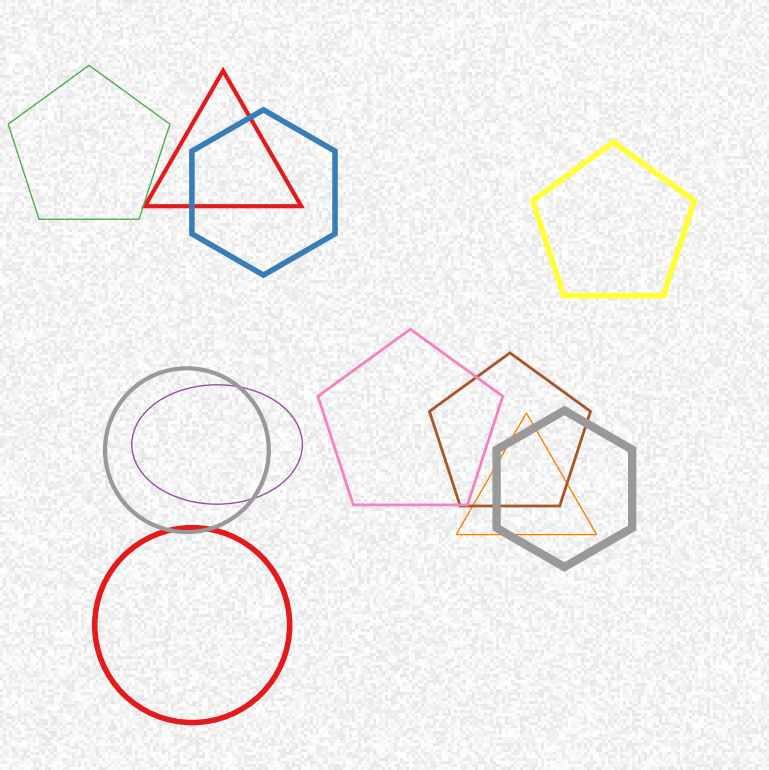[{"shape": "circle", "thickness": 2, "radius": 0.63, "center": [0.25, 0.188]}, {"shape": "triangle", "thickness": 1.5, "radius": 0.59, "center": [0.29, 0.791]}, {"shape": "hexagon", "thickness": 2, "radius": 0.54, "center": [0.342, 0.75]}, {"shape": "pentagon", "thickness": 0.5, "radius": 0.55, "center": [0.116, 0.805]}, {"shape": "oval", "thickness": 0.5, "radius": 0.55, "center": [0.282, 0.423]}, {"shape": "triangle", "thickness": 0.5, "radius": 0.53, "center": [0.684, 0.358]}, {"shape": "pentagon", "thickness": 2, "radius": 0.55, "center": [0.797, 0.705]}, {"shape": "pentagon", "thickness": 1, "radius": 0.55, "center": [0.662, 0.432]}, {"shape": "pentagon", "thickness": 1, "radius": 0.63, "center": [0.533, 0.446]}, {"shape": "hexagon", "thickness": 3, "radius": 0.51, "center": [0.733, 0.365]}, {"shape": "circle", "thickness": 1.5, "radius": 0.53, "center": [0.243, 0.415]}]